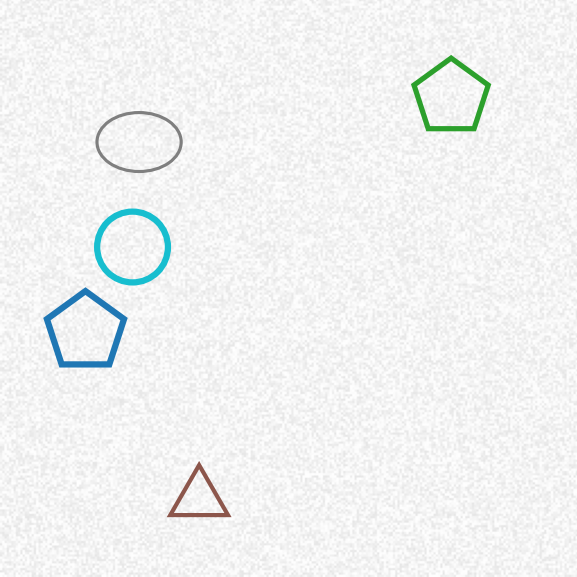[{"shape": "pentagon", "thickness": 3, "radius": 0.35, "center": [0.148, 0.425]}, {"shape": "pentagon", "thickness": 2.5, "radius": 0.34, "center": [0.781, 0.831]}, {"shape": "triangle", "thickness": 2, "radius": 0.29, "center": [0.345, 0.136]}, {"shape": "oval", "thickness": 1.5, "radius": 0.36, "center": [0.241, 0.753]}, {"shape": "circle", "thickness": 3, "radius": 0.31, "center": [0.23, 0.571]}]